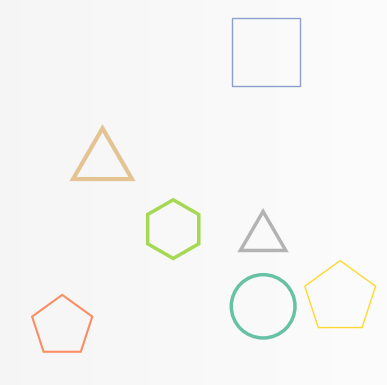[{"shape": "circle", "thickness": 2.5, "radius": 0.41, "center": [0.679, 0.204]}, {"shape": "pentagon", "thickness": 1.5, "radius": 0.41, "center": [0.161, 0.152]}, {"shape": "square", "thickness": 1, "radius": 0.44, "center": [0.686, 0.865]}, {"shape": "hexagon", "thickness": 2.5, "radius": 0.38, "center": [0.447, 0.405]}, {"shape": "pentagon", "thickness": 1, "radius": 0.48, "center": [0.878, 0.227]}, {"shape": "triangle", "thickness": 3, "radius": 0.44, "center": [0.265, 0.579]}, {"shape": "triangle", "thickness": 2.5, "radius": 0.34, "center": [0.679, 0.383]}]